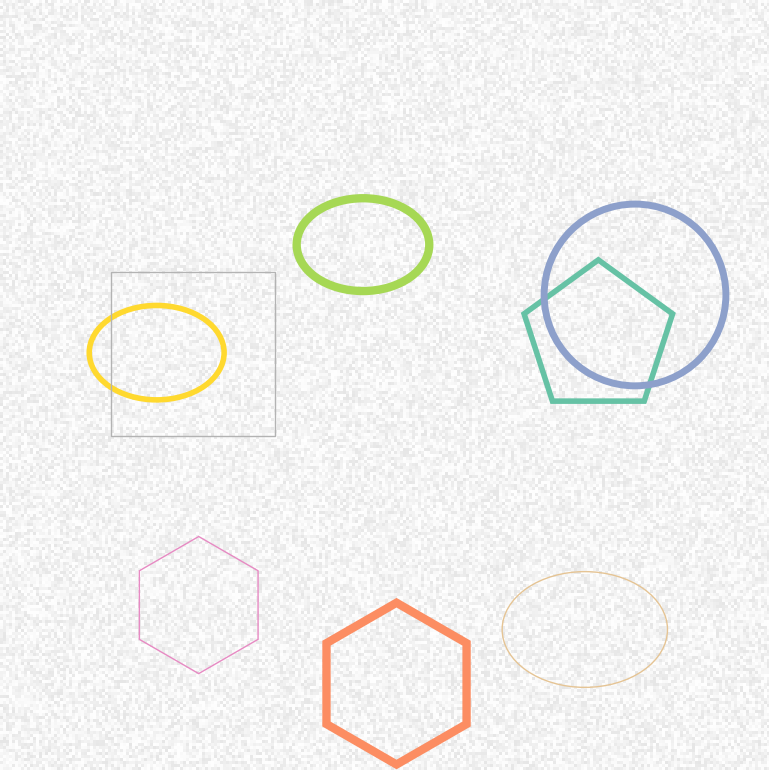[{"shape": "pentagon", "thickness": 2, "radius": 0.51, "center": [0.777, 0.561]}, {"shape": "hexagon", "thickness": 3, "radius": 0.53, "center": [0.515, 0.112]}, {"shape": "circle", "thickness": 2.5, "radius": 0.59, "center": [0.825, 0.617]}, {"shape": "hexagon", "thickness": 0.5, "radius": 0.45, "center": [0.258, 0.214]}, {"shape": "oval", "thickness": 3, "radius": 0.43, "center": [0.471, 0.682]}, {"shape": "oval", "thickness": 2, "radius": 0.44, "center": [0.203, 0.542]}, {"shape": "oval", "thickness": 0.5, "radius": 0.54, "center": [0.76, 0.182]}, {"shape": "square", "thickness": 0.5, "radius": 0.53, "center": [0.25, 0.54]}]